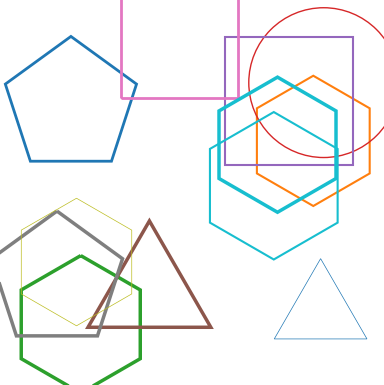[{"shape": "pentagon", "thickness": 2, "radius": 0.9, "center": [0.184, 0.726]}, {"shape": "triangle", "thickness": 0.5, "radius": 0.7, "center": [0.833, 0.189]}, {"shape": "hexagon", "thickness": 1.5, "radius": 0.85, "center": [0.814, 0.634]}, {"shape": "hexagon", "thickness": 2.5, "radius": 0.89, "center": [0.21, 0.158]}, {"shape": "circle", "thickness": 1, "radius": 0.97, "center": [0.841, 0.785]}, {"shape": "square", "thickness": 1.5, "radius": 0.83, "center": [0.752, 0.738]}, {"shape": "triangle", "thickness": 2.5, "radius": 0.92, "center": [0.388, 0.242]}, {"shape": "square", "thickness": 2, "radius": 0.76, "center": [0.466, 0.897]}, {"shape": "pentagon", "thickness": 2.5, "radius": 0.9, "center": [0.148, 0.273]}, {"shape": "hexagon", "thickness": 0.5, "radius": 0.83, "center": [0.199, 0.319]}, {"shape": "hexagon", "thickness": 2.5, "radius": 0.88, "center": [0.721, 0.624]}, {"shape": "hexagon", "thickness": 1.5, "radius": 0.96, "center": [0.711, 0.517]}]